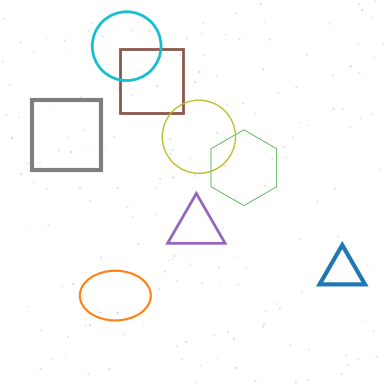[{"shape": "triangle", "thickness": 3, "radius": 0.34, "center": [0.889, 0.295]}, {"shape": "oval", "thickness": 1.5, "radius": 0.46, "center": [0.3, 0.232]}, {"shape": "hexagon", "thickness": 0.5, "radius": 0.49, "center": [0.633, 0.564]}, {"shape": "triangle", "thickness": 2, "radius": 0.43, "center": [0.51, 0.411]}, {"shape": "square", "thickness": 2, "radius": 0.41, "center": [0.394, 0.79]}, {"shape": "square", "thickness": 3, "radius": 0.45, "center": [0.172, 0.649]}, {"shape": "circle", "thickness": 1, "radius": 0.48, "center": [0.517, 0.645]}, {"shape": "circle", "thickness": 2, "radius": 0.45, "center": [0.329, 0.88]}]